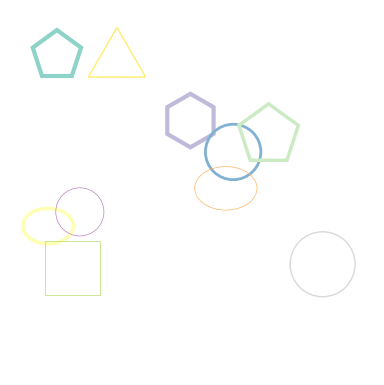[{"shape": "pentagon", "thickness": 3, "radius": 0.33, "center": [0.148, 0.856]}, {"shape": "oval", "thickness": 2.5, "radius": 0.33, "center": [0.125, 0.413]}, {"shape": "hexagon", "thickness": 3, "radius": 0.35, "center": [0.495, 0.687]}, {"shape": "circle", "thickness": 2, "radius": 0.36, "center": [0.606, 0.605]}, {"shape": "oval", "thickness": 0.5, "radius": 0.4, "center": [0.587, 0.511]}, {"shape": "square", "thickness": 0.5, "radius": 0.35, "center": [0.188, 0.305]}, {"shape": "circle", "thickness": 1, "radius": 0.42, "center": [0.838, 0.314]}, {"shape": "circle", "thickness": 0.5, "radius": 0.31, "center": [0.207, 0.45]}, {"shape": "pentagon", "thickness": 2.5, "radius": 0.41, "center": [0.698, 0.649]}, {"shape": "triangle", "thickness": 1, "radius": 0.43, "center": [0.304, 0.843]}]